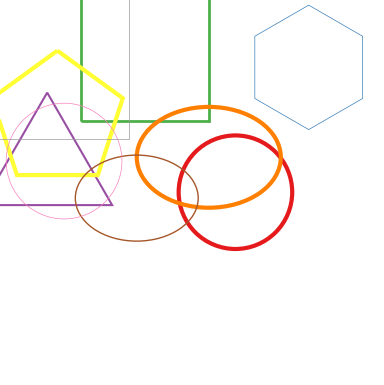[{"shape": "circle", "thickness": 3, "radius": 0.74, "center": [0.612, 0.501]}, {"shape": "hexagon", "thickness": 0.5, "radius": 0.81, "center": [0.802, 0.825]}, {"shape": "square", "thickness": 2, "radius": 0.83, "center": [0.377, 0.852]}, {"shape": "triangle", "thickness": 1.5, "radius": 0.97, "center": [0.123, 0.565]}, {"shape": "oval", "thickness": 3, "radius": 0.94, "center": [0.542, 0.591]}, {"shape": "pentagon", "thickness": 3, "radius": 0.89, "center": [0.149, 0.69]}, {"shape": "oval", "thickness": 1, "radius": 0.8, "center": [0.355, 0.485]}, {"shape": "circle", "thickness": 0.5, "radius": 0.75, "center": [0.166, 0.582]}, {"shape": "square", "thickness": 0.5, "radius": 0.95, "center": [0.145, 0.829]}]